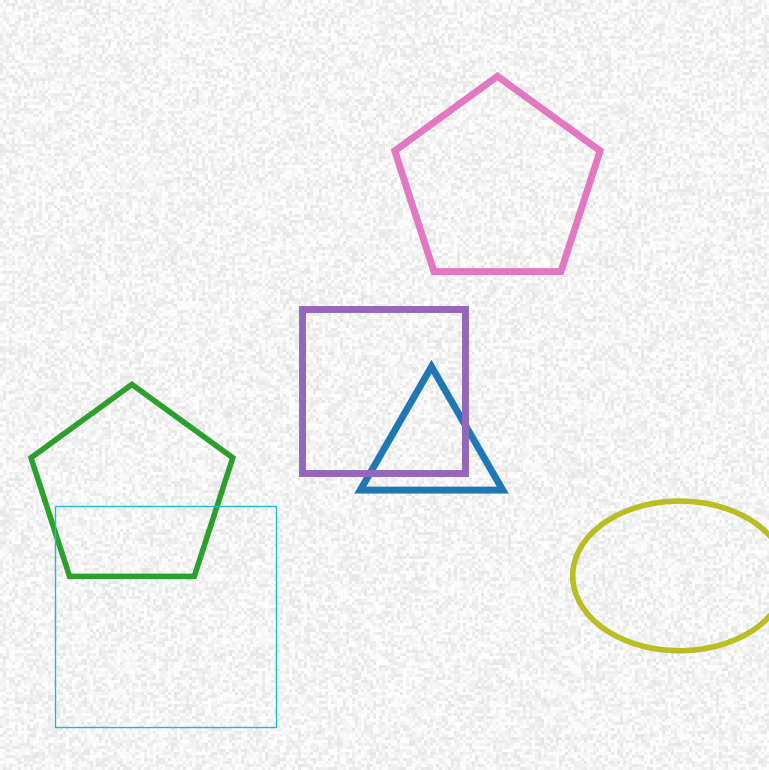[{"shape": "triangle", "thickness": 2.5, "radius": 0.53, "center": [0.56, 0.417]}, {"shape": "pentagon", "thickness": 2, "radius": 0.69, "center": [0.171, 0.363]}, {"shape": "square", "thickness": 2.5, "radius": 0.53, "center": [0.498, 0.492]}, {"shape": "pentagon", "thickness": 2.5, "radius": 0.7, "center": [0.646, 0.761]}, {"shape": "oval", "thickness": 2, "radius": 0.69, "center": [0.883, 0.252]}, {"shape": "square", "thickness": 0.5, "radius": 0.72, "center": [0.215, 0.199]}]